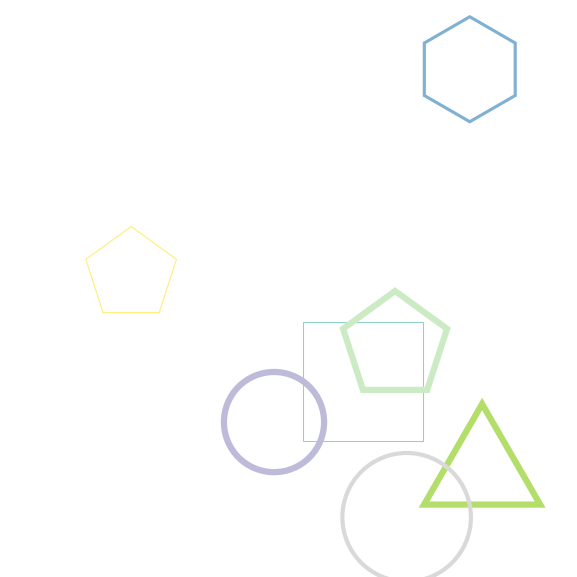[{"shape": "square", "thickness": 0.5, "radius": 0.52, "center": [0.628, 0.339]}, {"shape": "circle", "thickness": 3, "radius": 0.43, "center": [0.474, 0.268]}, {"shape": "hexagon", "thickness": 1.5, "radius": 0.45, "center": [0.813, 0.879]}, {"shape": "triangle", "thickness": 3, "radius": 0.58, "center": [0.835, 0.183]}, {"shape": "circle", "thickness": 2, "radius": 0.56, "center": [0.704, 0.103]}, {"shape": "pentagon", "thickness": 3, "radius": 0.47, "center": [0.684, 0.401]}, {"shape": "pentagon", "thickness": 0.5, "radius": 0.41, "center": [0.227, 0.524]}]